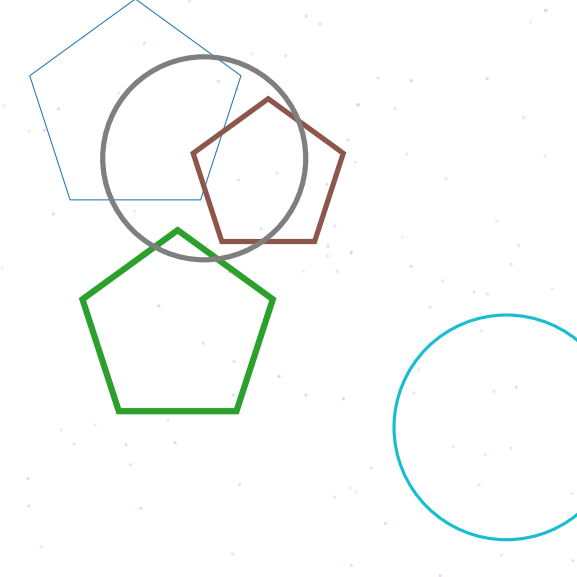[{"shape": "pentagon", "thickness": 0.5, "radius": 0.96, "center": [0.234, 0.809]}, {"shape": "pentagon", "thickness": 3, "radius": 0.87, "center": [0.308, 0.427]}, {"shape": "pentagon", "thickness": 2.5, "radius": 0.68, "center": [0.464, 0.691]}, {"shape": "circle", "thickness": 2.5, "radius": 0.88, "center": [0.354, 0.725]}, {"shape": "circle", "thickness": 1.5, "radius": 0.97, "center": [0.877, 0.259]}]